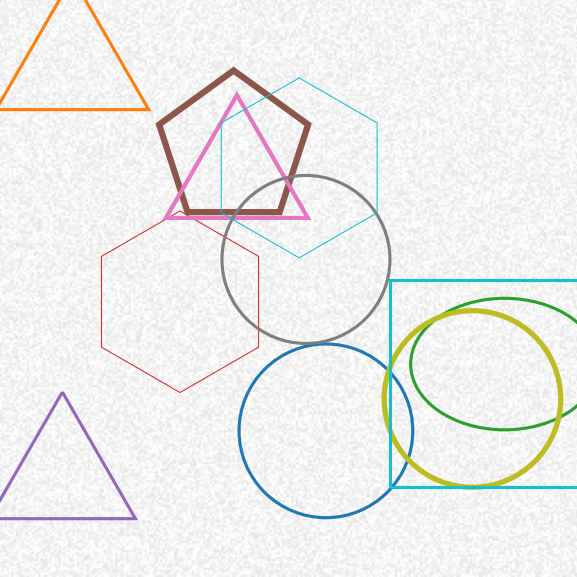[{"shape": "circle", "thickness": 1.5, "radius": 0.75, "center": [0.564, 0.253]}, {"shape": "triangle", "thickness": 1.5, "radius": 0.76, "center": [0.125, 0.886]}, {"shape": "oval", "thickness": 1.5, "radius": 0.81, "center": [0.874, 0.369]}, {"shape": "hexagon", "thickness": 0.5, "radius": 0.79, "center": [0.312, 0.477]}, {"shape": "triangle", "thickness": 1.5, "radius": 0.73, "center": [0.108, 0.174]}, {"shape": "pentagon", "thickness": 3, "radius": 0.68, "center": [0.405, 0.742]}, {"shape": "triangle", "thickness": 2, "radius": 0.71, "center": [0.41, 0.693]}, {"shape": "circle", "thickness": 1.5, "radius": 0.73, "center": [0.53, 0.55]}, {"shape": "circle", "thickness": 2.5, "radius": 0.76, "center": [0.818, 0.308]}, {"shape": "hexagon", "thickness": 0.5, "radius": 0.78, "center": [0.518, 0.708]}, {"shape": "square", "thickness": 1.5, "radius": 0.9, "center": [0.855, 0.336]}]